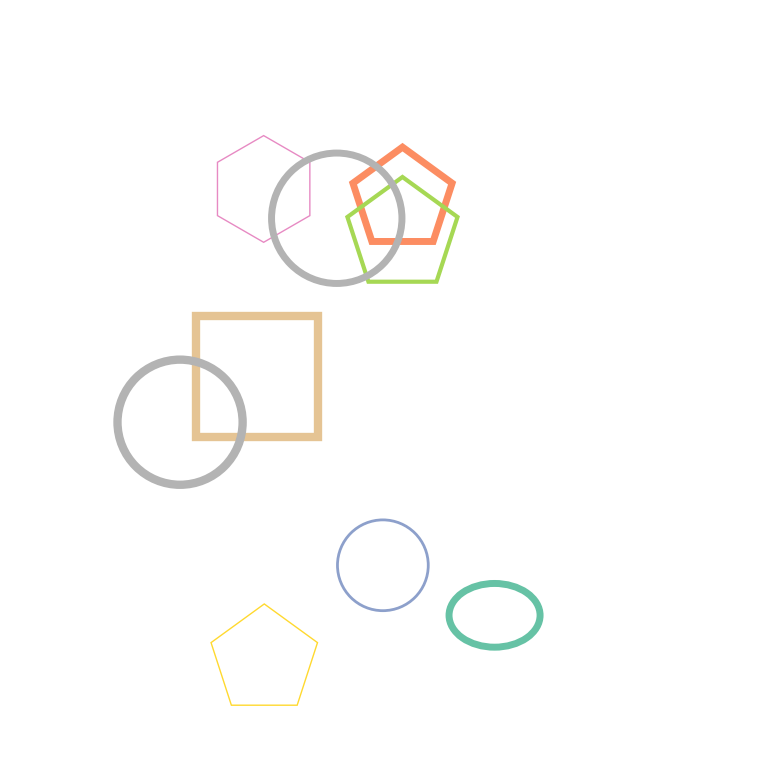[{"shape": "oval", "thickness": 2.5, "radius": 0.3, "center": [0.642, 0.201]}, {"shape": "pentagon", "thickness": 2.5, "radius": 0.34, "center": [0.523, 0.741]}, {"shape": "circle", "thickness": 1, "radius": 0.29, "center": [0.497, 0.266]}, {"shape": "hexagon", "thickness": 0.5, "radius": 0.35, "center": [0.342, 0.755]}, {"shape": "pentagon", "thickness": 1.5, "radius": 0.38, "center": [0.523, 0.695]}, {"shape": "pentagon", "thickness": 0.5, "radius": 0.36, "center": [0.343, 0.143]}, {"shape": "square", "thickness": 3, "radius": 0.39, "center": [0.334, 0.511]}, {"shape": "circle", "thickness": 3, "radius": 0.41, "center": [0.234, 0.452]}, {"shape": "circle", "thickness": 2.5, "radius": 0.42, "center": [0.437, 0.717]}]